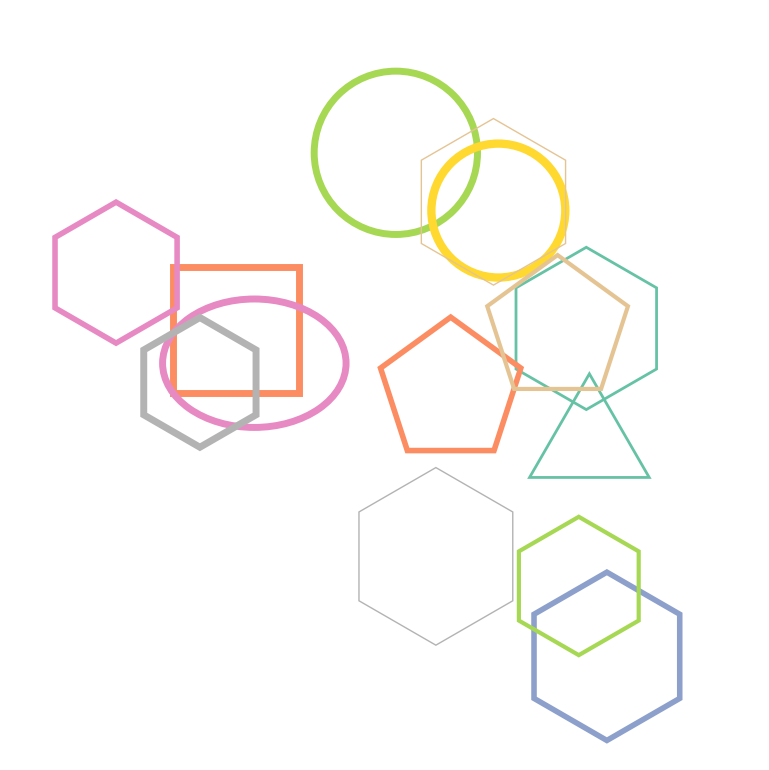[{"shape": "triangle", "thickness": 1, "radius": 0.45, "center": [0.765, 0.425]}, {"shape": "hexagon", "thickness": 1, "radius": 0.53, "center": [0.761, 0.573]}, {"shape": "square", "thickness": 2.5, "radius": 0.41, "center": [0.307, 0.571]}, {"shape": "pentagon", "thickness": 2, "radius": 0.48, "center": [0.585, 0.492]}, {"shape": "hexagon", "thickness": 2, "radius": 0.55, "center": [0.788, 0.148]}, {"shape": "oval", "thickness": 2.5, "radius": 0.6, "center": [0.33, 0.528]}, {"shape": "hexagon", "thickness": 2, "radius": 0.46, "center": [0.151, 0.646]}, {"shape": "hexagon", "thickness": 1.5, "radius": 0.45, "center": [0.752, 0.239]}, {"shape": "circle", "thickness": 2.5, "radius": 0.53, "center": [0.514, 0.802]}, {"shape": "circle", "thickness": 3, "radius": 0.43, "center": [0.647, 0.727]}, {"shape": "hexagon", "thickness": 0.5, "radius": 0.54, "center": [0.641, 0.738]}, {"shape": "pentagon", "thickness": 1.5, "radius": 0.48, "center": [0.724, 0.573]}, {"shape": "hexagon", "thickness": 2.5, "radius": 0.42, "center": [0.26, 0.503]}, {"shape": "hexagon", "thickness": 0.5, "radius": 0.58, "center": [0.566, 0.277]}]